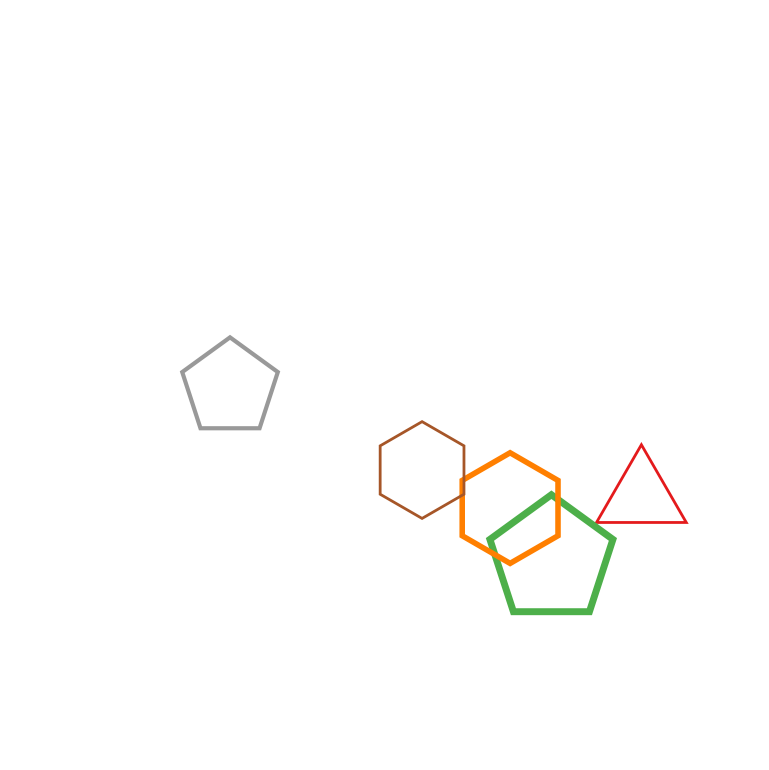[{"shape": "triangle", "thickness": 1, "radius": 0.34, "center": [0.833, 0.355]}, {"shape": "pentagon", "thickness": 2.5, "radius": 0.42, "center": [0.716, 0.274]}, {"shape": "hexagon", "thickness": 2, "radius": 0.36, "center": [0.662, 0.34]}, {"shape": "hexagon", "thickness": 1, "radius": 0.31, "center": [0.548, 0.39]}, {"shape": "pentagon", "thickness": 1.5, "radius": 0.33, "center": [0.299, 0.497]}]